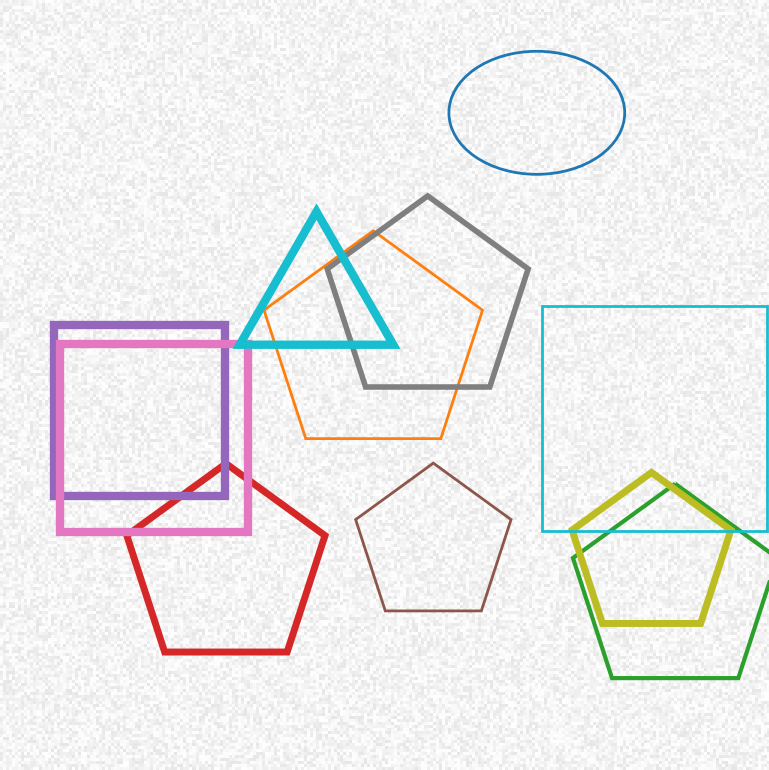[{"shape": "oval", "thickness": 1, "radius": 0.57, "center": [0.697, 0.854]}, {"shape": "pentagon", "thickness": 1, "radius": 0.75, "center": [0.485, 0.551]}, {"shape": "pentagon", "thickness": 1.5, "radius": 0.7, "center": [0.877, 0.232]}, {"shape": "pentagon", "thickness": 2.5, "radius": 0.68, "center": [0.293, 0.263]}, {"shape": "square", "thickness": 3, "radius": 0.56, "center": [0.181, 0.467]}, {"shape": "pentagon", "thickness": 1, "radius": 0.53, "center": [0.563, 0.292]}, {"shape": "square", "thickness": 3, "radius": 0.61, "center": [0.2, 0.431]}, {"shape": "pentagon", "thickness": 2, "radius": 0.69, "center": [0.555, 0.608]}, {"shape": "pentagon", "thickness": 2.5, "radius": 0.54, "center": [0.846, 0.278]}, {"shape": "square", "thickness": 1, "radius": 0.73, "center": [0.85, 0.457]}, {"shape": "triangle", "thickness": 3, "radius": 0.58, "center": [0.411, 0.61]}]